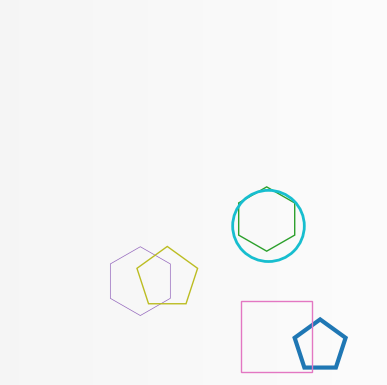[{"shape": "pentagon", "thickness": 3, "radius": 0.35, "center": [0.826, 0.101]}, {"shape": "hexagon", "thickness": 1, "radius": 0.42, "center": [0.688, 0.431]}, {"shape": "hexagon", "thickness": 0.5, "radius": 0.45, "center": [0.362, 0.27]}, {"shape": "square", "thickness": 1, "radius": 0.46, "center": [0.714, 0.126]}, {"shape": "pentagon", "thickness": 1, "radius": 0.41, "center": [0.432, 0.278]}, {"shape": "circle", "thickness": 2, "radius": 0.46, "center": [0.693, 0.413]}]